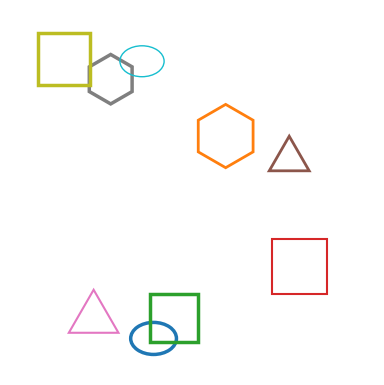[{"shape": "oval", "thickness": 2.5, "radius": 0.3, "center": [0.399, 0.121]}, {"shape": "hexagon", "thickness": 2, "radius": 0.41, "center": [0.586, 0.647]}, {"shape": "square", "thickness": 2.5, "radius": 0.31, "center": [0.451, 0.174]}, {"shape": "square", "thickness": 1.5, "radius": 0.36, "center": [0.778, 0.307]}, {"shape": "triangle", "thickness": 2, "radius": 0.3, "center": [0.751, 0.586]}, {"shape": "triangle", "thickness": 1.5, "radius": 0.37, "center": [0.243, 0.173]}, {"shape": "hexagon", "thickness": 2.5, "radius": 0.32, "center": [0.288, 0.794]}, {"shape": "square", "thickness": 2.5, "radius": 0.33, "center": [0.166, 0.846]}, {"shape": "oval", "thickness": 1, "radius": 0.29, "center": [0.369, 0.841]}]